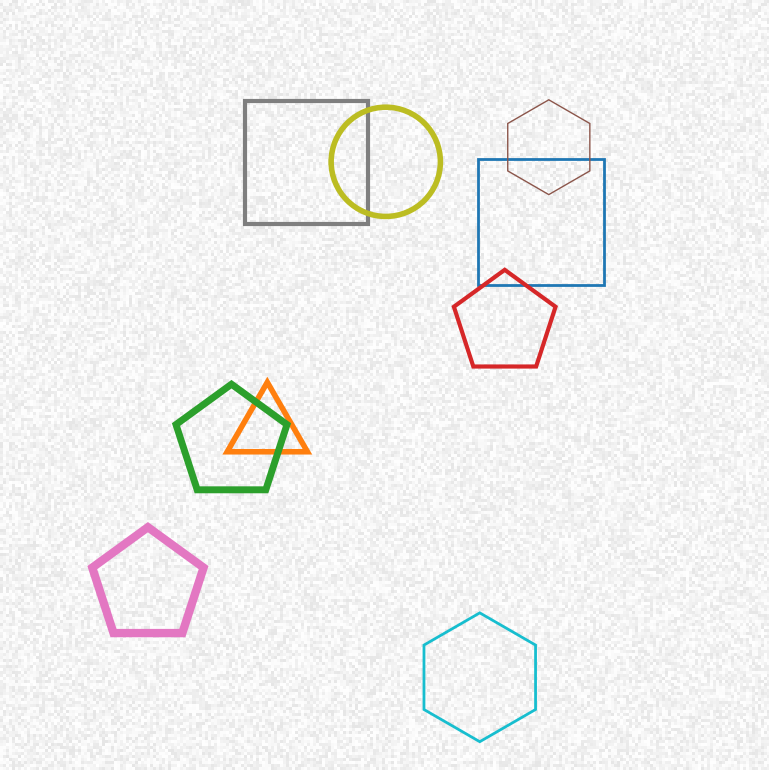[{"shape": "square", "thickness": 1, "radius": 0.41, "center": [0.703, 0.712]}, {"shape": "triangle", "thickness": 2, "radius": 0.3, "center": [0.347, 0.443]}, {"shape": "pentagon", "thickness": 2.5, "radius": 0.38, "center": [0.301, 0.425]}, {"shape": "pentagon", "thickness": 1.5, "radius": 0.35, "center": [0.655, 0.58]}, {"shape": "hexagon", "thickness": 0.5, "radius": 0.31, "center": [0.713, 0.809]}, {"shape": "pentagon", "thickness": 3, "radius": 0.38, "center": [0.192, 0.239]}, {"shape": "square", "thickness": 1.5, "radius": 0.4, "center": [0.398, 0.789]}, {"shape": "circle", "thickness": 2, "radius": 0.35, "center": [0.501, 0.79]}, {"shape": "hexagon", "thickness": 1, "radius": 0.42, "center": [0.623, 0.12]}]